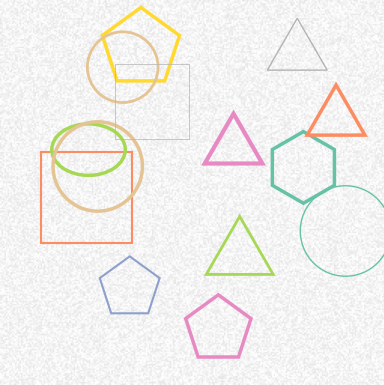[{"shape": "hexagon", "thickness": 2.5, "radius": 0.47, "center": [0.788, 0.565]}, {"shape": "circle", "thickness": 1, "radius": 0.59, "center": [0.897, 0.4]}, {"shape": "triangle", "thickness": 2.5, "radius": 0.43, "center": [0.873, 0.692]}, {"shape": "square", "thickness": 1.5, "radius": 0.59, "center": [0.225, 0.488]}, {"shape": "pentagon", "thickness": 1.5, "radius": 0.41, "center": [0.337, 0.252]}, {"shape": "pentagon", "thickness": 2.5, "radius": 0.45, "center": [0.567, 0.145]}, {"shape": "triangle", "thickness": 3, "radius": 0.43, "center": [0.607, 0.618]}, {"shape": "oval", "thickness": 2.5, "radius": 0.48, "center": [0.23, 0.611]}, {"shape": "triangle", "thickness": 2, "radius": 0.5, "center": [0.623, 0.337]}, {"shape": "pentagon", "thickness": 2.5, "radius": 0.53, "center": [0.366, 0.875]}, {"shape": "circle", "thickness": 2.5, "radius": 0.58, "center": [0.254, 0.568]}, {"shape": "circle", "thickness": 2, "radius": 0.46, "center": [0.319, 0.826]}, {"shape": "square", "thickness": 0.5, "radius": 0.48, "center": [0.395, 0.736]}, {"shape": "triangle", "thickness": 1, "radius": 0.45, "center": [0.772, 0.863]}]